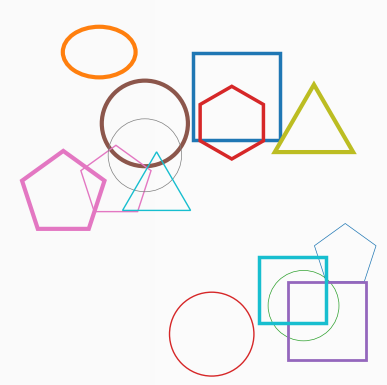[{"shape": "pentagon", "thickness": 0.5, "radius": 0.42, "center": [0.891, 0.336]}, {"shape": "square", "thickness": 2.5, "radius": 0.56, "center": [0.61, 0.749]}, {"shape": "oval", "thickness": 3, "radius": 0.47, "center": [0.256, 0.865]}, {"shape": "circle", "thickness": 0.5, "radius": 0.46, "center": [0.783, 0.206]}, {"shape": "circle", "thickness": 1, "radius": 0.54, "center": [0.546, 0.132]}, {"shape": "hexagon", "thickness": 2.5, "radius": 0.47, "center": [0.598, 0.681]}, {"shape": "square", "thickness": 2, "radius": 0.5, "center": [0.843, 0.166]}, {"shape": "circle", "thickness": 3, "radius": 0.56, "center": [0.374, 0.679]}, {"shape": "pentagon", "thickness": 3, "radius": 0.56, "center": [0.163, 0.496]}, {"shape": "pentagon", "thickness": 1, "radius": 0.48, "center": [0.299, 0.527]}, {"shape": "circle", "thickness": 0.5, "radius": 0.47, "center": [0.374, 0.597]}, {"shape": "triangle", "thickness": 3, "radius": 0.58, "center": [0.81, 0.663]}, {"shape": "triangle", "thickness": 1, "radius": 0.51, "center": [0.404, 0.504]}, {"shape": "square", "thickness": 2.5, "radius": 0.43, "center": [0.754, 0.247]}]